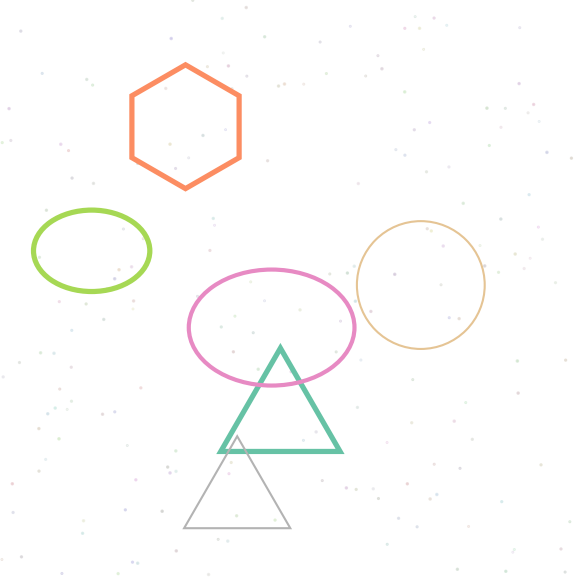[{"shape": "triangle", "thickness": 2.5, "radius": 0.6, "center": [0.486, 0.277]}, {"shape": "hexagon", "thickness": 2.5, "radius": 0.54, "center": [0.321, 0.78]}, {"shape": "oval", "thickness": 2, "radius": 0.72, "center": [0.47, 0.432]}, {"shape": "oval", "thickness": 2.5, "radius": 0.5, "center": [0.159, 0.565]}, {"shape": "circle", "thickness": 1, "radius": 0.55, "center": [0.729, 0.506]}, {"shape": "triangle", "thickness": 1, "radius": 0.53, "center": [0.411, 0.138]}]